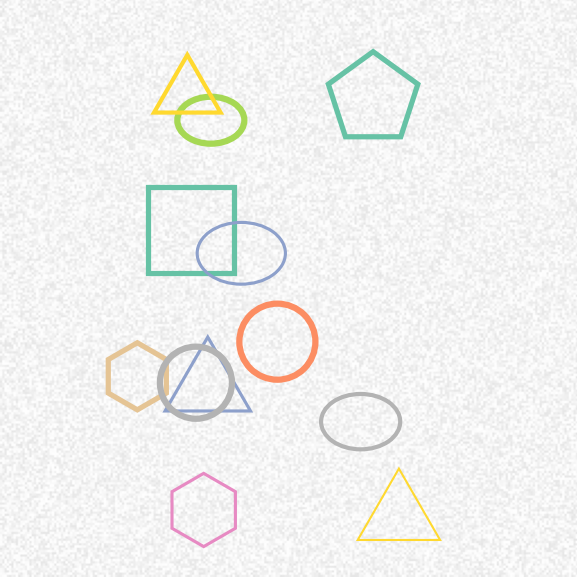[{"shape": "pentagon", "thickness": 2.5, "radius": 0.41, "center": [0.646, 0.828]}, {"shape": "square", "thickness": 2.5, "radius": 0.37, "center": [0.331, 0.601]}, {"shape": "circle", "thickness": 3, "radius": 0.33, "center": [0.48, 0.407]}, {"shape": "triangle", "thickness": 1.5, "radius": 0.43, "center": [0.36, 0.33]}, {"shape": "oval", "thickness": 1.5, "radius": 0.38, "center": [0.418, 0.561]}, {"shape": "hexagon", "thickness": 1.5, "radius": 0.32, "center": [0.353, 0.116]}, {"shape": "oval", "thickness": 3, "radius": 0.29, "center": [0.365, 0.791]}, {"shape": "triangle", "thickness": 1, "radius": 0.41, "center": [0.691, 0.105]}, {"shape": "triangle", "thickness": 2, "radius": 0.33, "center": [0.324, 0.838]}, {"shape": "hexagon", "thickness": 2.5, "radius": 0.29, "center": [0.238, 0.348]}, {"shape": "oval", "thickness": 2, "radius": 0.34, "center": [0.625, 0.269]}, {"shape": "circle", "thickness": 3, "radius": 0.31, "center": [0.339, 0.336]}]